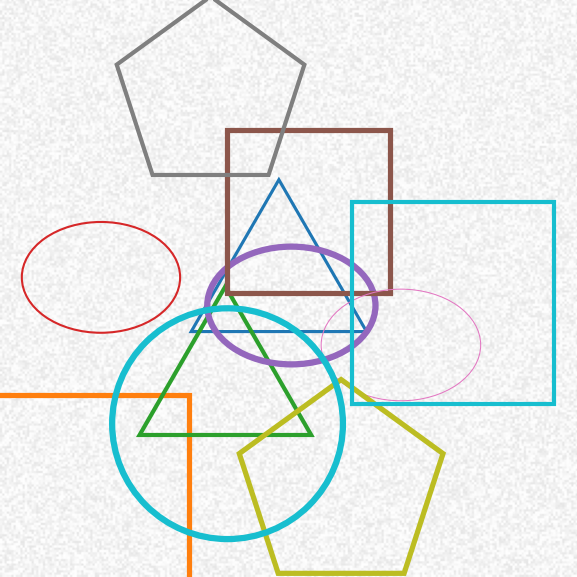[{"shape": "triangle", "thickness": 1.5, "radius": 0.88, "center": [0.483, 0.513]}, {"shape": "square", "thickness": 2.5, "radius": 0.84, "center": [0.16, 0.148]}, {"shape": "triangle", "thickness": 2, "radius": 0.86, "center": [0.39, 0.332]}, {"shape": "oval", "thickness": 1, "radius": 0.69, "center": [0.175, 0.519]}, {"shape": "oval", "thickness": 3, "radius": 0.73, "center": [0.505, 0.47]}, {"shape": "square", "thickness": 2.5, "radius": 0.7, "center": [0.534, 0.633]}, {"shape": "oval", "thickness": 0.5, "radius": 0.69, "center": [0.694, 0.402]}, {"shape": "pentagon", "thickness": 2, "radius": 0.85, "center": [0.365, 0.834]}, {"shape": "pentagon", "thickness": 2.5, "radius": 0.93, "center": [0.591, 0.156]}, {"shape": "circle", "thickness": 3, "radius": 1.0, "center": [0.394, 0.265]}, {"shape": "square", "thickness": 2, "radius": 0.88, "center": [0.784, 0.474]}]